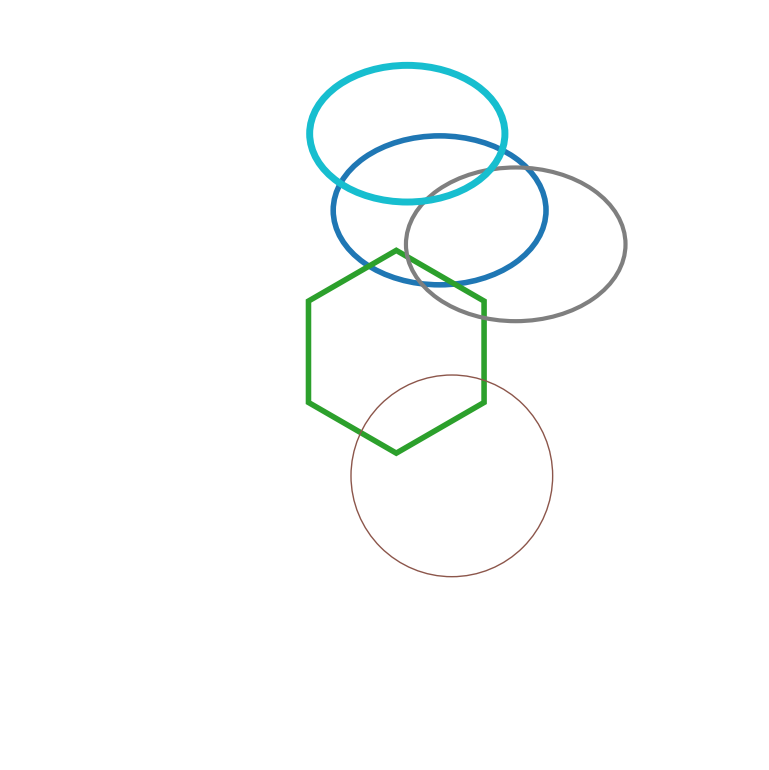[{"shape": "oval", "thickness": 2, "radius": 0.69, "center": [0.571, 0.727]}, {"shape": "hexagon", "thickness": 2, "radius": 0.66, "center": [0.515, 0.543]}, {"shape": "circle", "thickness": 0.5, "radius": 0.65, "center": [0.587, 0.382]}, {"shape": "oval", "thickness": 1.5, "radius": 0.71, "center": [0.67, 0.683]}, {"shape": "oval", "thickness": 2.5, "radius": 0.63, "center": [0.529, 0.826]}]